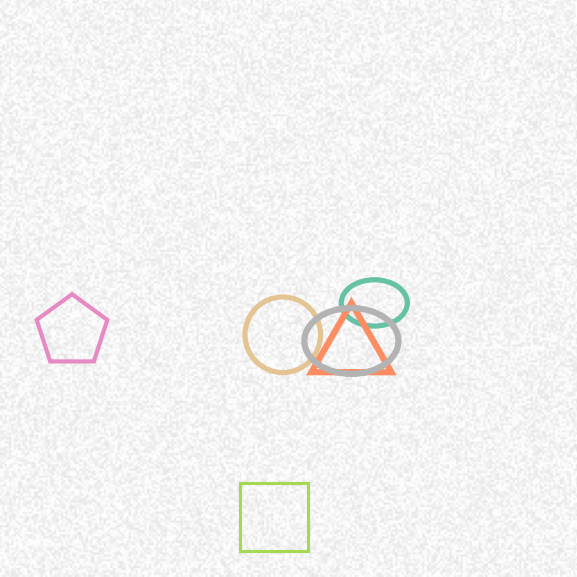[{"shape": "oval", "thickness": 2.5, "radius": 0.29, "center": [0.648, 0.475]}, {"shape": "triangle", "thickness": 3, "radius": 0.4, "center": [0.608, 0.395]}, {"shape": "pentagon", "thickness": 2, "radius": 0.32, "center": [0.125, 0.425]}, {"shape": "square", "thickness": 1.5, "radius": 0.3, "center": [0.475, 0.104]}, {"shape": "circle", "thickness": 2.5, "radius": 0.33, "center": [0.49, 0.419]}, {"shape": "oval", "thickness": 3, "radius": 0.41, "center": [0.608, 0.409]}]